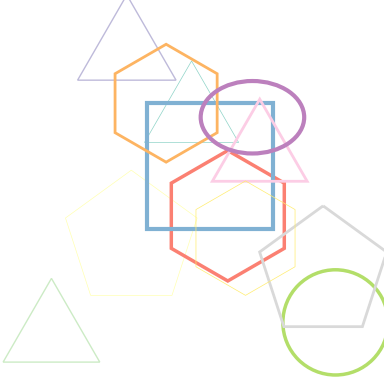[{"shape": "triangle", "thickness": 0.5, "radius": 0.71, "center": [0.498, 0.701]}, {"shape": "pentagon", "thickness": 0.5, "radius": 0.9, "center": [0.341, 0.378]}, {"shape": "triangle", "thickness": 1, "radius": 0.74, "center": [0.329, 0.866]}, {"shape": "hexagon", "thickness": 2.5, "radius": 0.85, "center": [0.592, 0.44]}, {"shape": "square", "thickness": 3, "radius": 0.82, "center": [0.544, 0.568]}, {"shape": "hexagon", "thickness": 2, "radius": 0.77, "center": [0.431, 0.732]}, {"shape": "circle", "thickness": 2.5, "radius": 0.68, "center": [0.871, 0.163]}, {"shape": "triangle", "thickness": 2, "radius": 0.71, "center": [0.675, 0.6]}, {"shape": "pentagon", "thickness": 2, "radius": 0.87, "center": [0.839, 0.292]}, {"shape": "oval", "thickness": 3, "radius": 0.67, "center": [0.656, 0.695]}, {"shape": "triangle", "thickness": 1, "radius": 0.72, "center": [0.134, 0.132]}, {"shape": "hexagon", "thickness": 0.5, "radius": 0.74, "center": [0.638, 0.381]}]